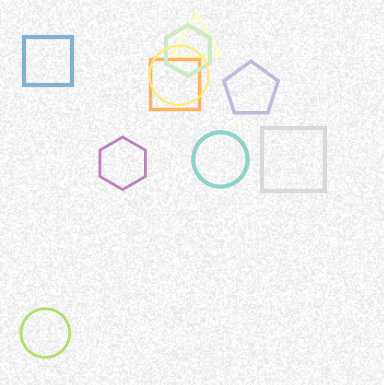[{"shape": "circle", "thickness": 3, "radius": 0.35, "center": [0.573, 0.586]}, {"shape": "triangle", "thickness": 1.5, "radius": 0.37, "center": [0.51, 0.891]}, {"shape": "pentagon", "thickness": 2.5, "radius": 0.37, "center": [0.652, 0.767]}, {"shape": "square", "thickness": 3, "radius": 0.31, "center": [0.125, 0.841]}, {"shape": "square", "thickness": 2.5, "radius": 0.32, "center": [0.453, 0.782]}, {"shape": "circle", "thickness": 2, "radius": 0.32, "center": [0.118, 0.135]}, {"shape": "square", "thickness": 3, "radius": 0.41, "center": [0.762, 0.586]}, {"shape": "hexagon", "thickness": 2, "radius": 0.34, "center": [0.319, 0.576]}, {"shape": "hexagon", "thickness": 3, "radius": 0.33, "center": [0.488, 0.869]}, {"shape": "circle", "thickness": 1.5, "radius": 0.38, "center": [0.465, 0.804]}]